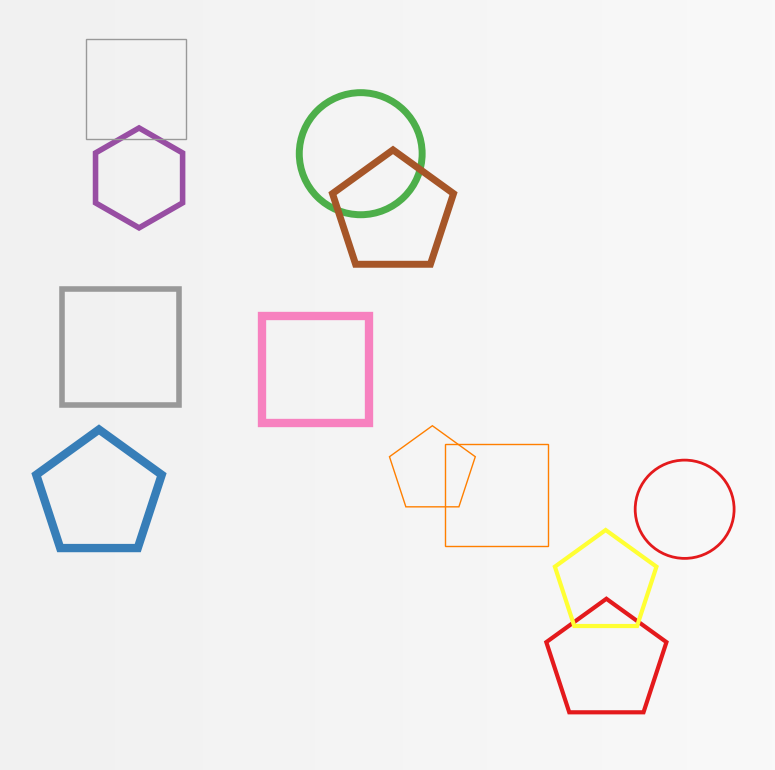[{"shape": "circle", "thickness": 1, "radius": 0.32, "center": [0.883, 0.339]}, {"shape": "pentagon", "thickness": 1.5, "radius": 0.41, "center": [0.782, 0.141]}, {"shape": "pentagon", "thickness": 3, "radius": 0.43, "center": [0.128, 0.357]}, {"shape": "circle", "thickness": 2.5, "radius": 0.4, "center": [0.465, 0.8]}, {"shape": "hexagon", "thickness": 2, "radius": 0.32, "center": [0.179, 0.769]}, {"shape": "square", "thickness": 0.5, "radius": 0.33, "center": [0.641, 0.357]}, {"shape": "pentagon", "thickness": 0.5, "radius": 0.29, "center": [0.558, 0.389]}, {"shape": "pentagon", "thickness": 1.5, "radius": 0.34, "center": [0.782, 0.243]}, {"shape": "pentagon", "thickness": 2.5, "radius": 0.41, "center": [0.507, 0.723]}, {"shape": "square", "thickness": 3, "radius": 0.35, "center": [0.407, 0.52]}, {"shape": "square", "thickness": 0.5, "radius": 0.32, "center": [0.176, 0.884]}, {"shape": "square", "thickness": 2, "radius": 0.38, "center": [0.155, 0.549]}]